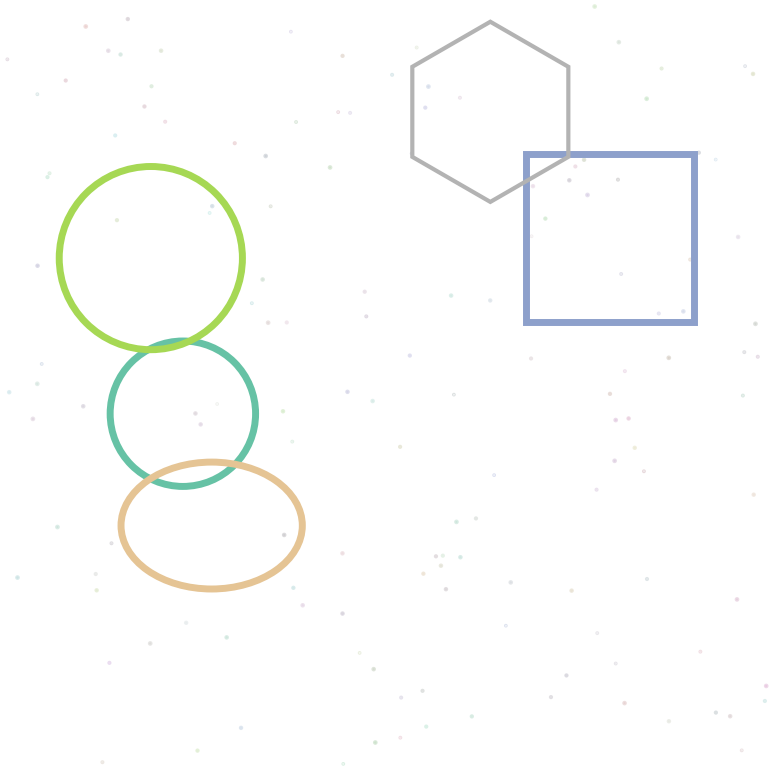[{"shape": "circle", "thickness": 2.5, "radius": 0.47, "center": [0.237, 0.463]}, {"shape": "square", "thickness": 2.5, "radius": 0.55, "center": [0.793, 0.691]}, {"shape": "circle", "thickness": 2.5, "radius": 0.59, "center": [0.196, 0.665]}, {"shape": "oval", "thickness": 2.5, "radius": 0.59, "center": [0.275, 0.317]}, {"shape": "hexagon", "thickness": 1.5, "radius": 0.58, "center": [0.637, 0.855]}]